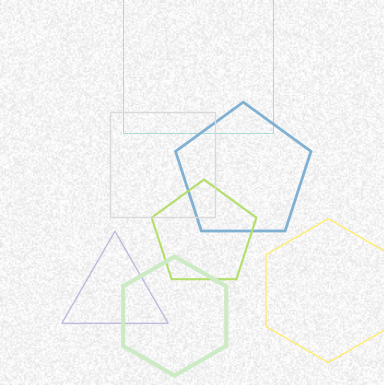[{"shape": "square", "thickness": 0.5, "radius": 0.97, "center": [0.513, 0.849]}, {"shape": "triangle", "thickness": 1, "radius": 0.8, "center": [0.299, 0.24]}, {"shape": "pentagon", "thickness": 2, "radius": 0.92, "center": [0.632, 0.55]}, {"shape": "pentagon", "thickness": 1.5, "radius": 0.72, "center": [0.53, 0.391]}, {"shape": "square", "thickness": 1, "radius": 0.68, "center": [0.423, 0.572]}, {"shape": "hexagon", "thickness": 3, "radius": 0.77, "center": [0.454, 0.179]}, {"shape": "hexagon", "thickness": 1, "radius": 0.93, "center": [0.853, 0.245]}]